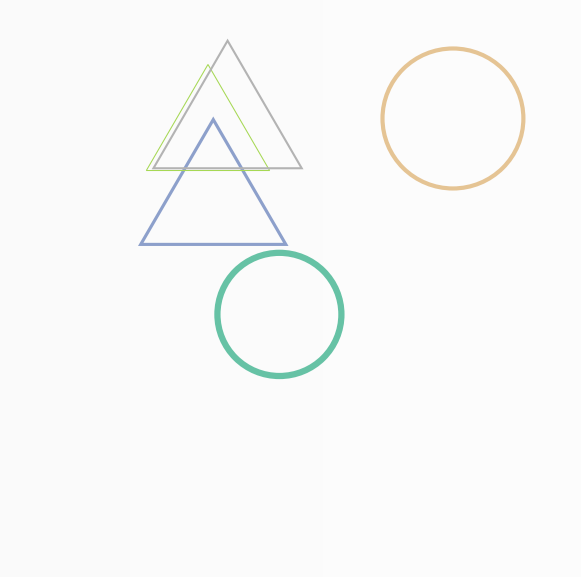[{"shape": "circle", "thickness": 3, "radius": 0.53, "center": [0.481, 0.455]}, {"shape": "triangle", "thickness": 1.5, "radius": 0.72, "center": [0.367, 0.648]}, {"shape": "triangle", "thickness": 0.5, "radius": 0.61, "center": [0.358, 0.765]}, {"shape": "circle", "thickness": 2, "radius": 0.61, "center": [0.779, 0.794]}, {"shape": "triangle", "thickness": 1, "radius": 0.74, "center": [0.392, 0.781]}]